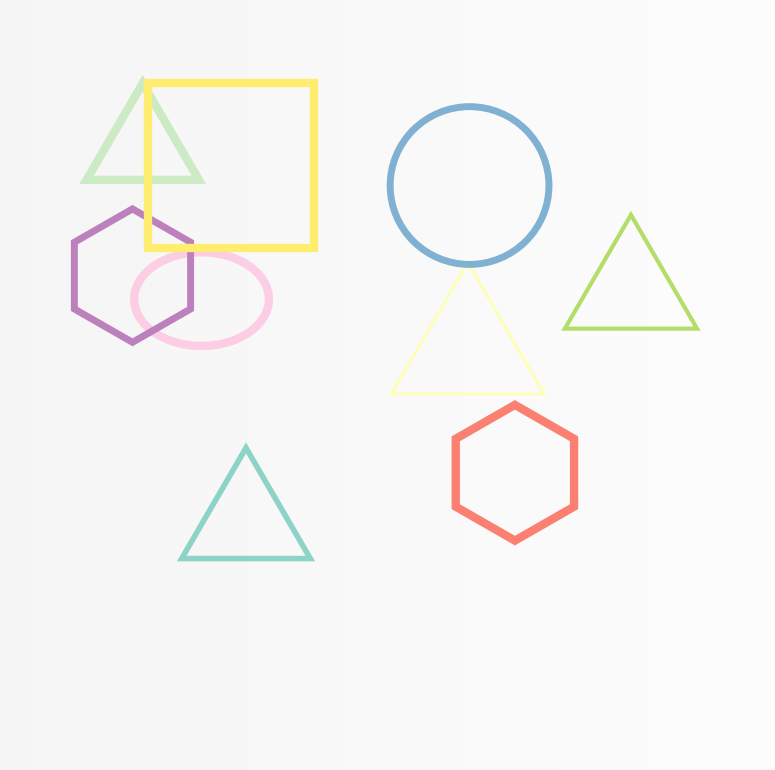[{"shape": "triangle", "thickness": 2, "radius": 0.48, "center": [0.317, 0.323]}, {"shape": "triangle", "thickness": 1, "radius": 0.57, "center": [0.604, 0.545]}, {"shape": "hexagon", "thickness": 3, "radius": 0.44, "center": [0.664, 0.386]}, {"shape": "circle", "thickness": 2.5, "radius": 0.51, "center": [0.606, 0.759]}, {"shape": "triangle", "thickness": 1.5, "radius": 0.49, "center": [0.814, 0.622]}, {"shape": "oval", "thickness": 3, "radius": 0.43, "center": [0.26, 0.612]}, {"shape": "hexagon", "thickness": 2.5, "radius": 0.43, "center": [0.171, 0.642]}, {"shape": "triangle", "thickness": 3, "radius": 0.42, "center": [0.184, 0.808]}, {"shape": "square", "thickness": 3, "radius": 0.54, "center": [0.298, 0.786]}]